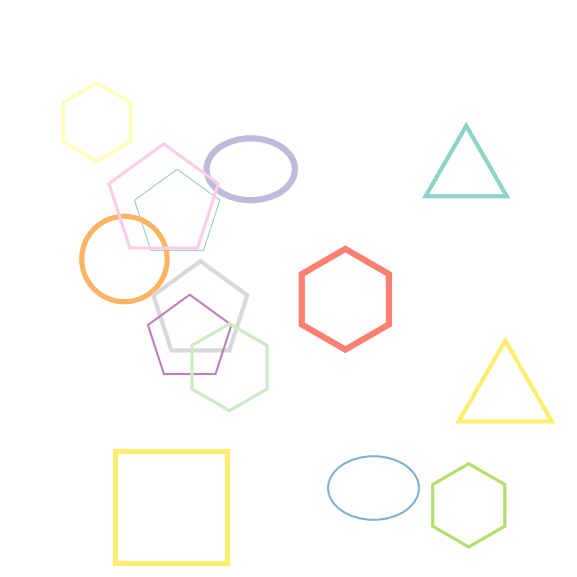[{"shape": "pentagon", "thickness": 0.5, "radius": 0.39, "center": [0.307, 0.628]}, {"shape": "triangle", "thickness": 2, "radius": 0.41, "center": [0.807, 0.7]}, {"shape": "hexagon", "thickness": 1.5, "radius": 0.34, "center": [0.168, 0.788]}, {"shape": "oval", "thickness": 3, "radius": 0.38, "center": [0.434, 0.706]}, {"shape": "hexagon", "thickness": 3, "radius": 0.44, "center": [0.598, 0.481]}, {"shape": "oval", "thickness": 1, "radius": 0.39, "center": [0.647, 0.154]}, {"shape": "circle", "thickness": 2.5, "radius": 0.37, "center": [0.215, 0.551]}, {"shape": "hexagon", "thickness": 1.5, "radius": 0.36, "center": [0.812, 0.124]}, {"shape": "pentagon", "thickness": 1.5, "radius": 0.5, "center": [0.283, 0.65]}, {"shape": "pentagon", "thickness": 2, "radius": 0.43, "center": [0.347, 0.461]}, {"shape": "pentagon", "thickness": 1, "radius": 0.38, "center": [0.328, 0.413]}, {"shape": "hexagon", "thickness": 1.5, "radius": 0.38, "center": [0.398, 0.363]}, {"shape": "square", "thickness": 2.5, "radius": 0.49, "center": [0.297, 0.122]}, {"shape": "triangle", "thickness": 2, "radius": 0.47, "center": [0.875, 0.316]}]